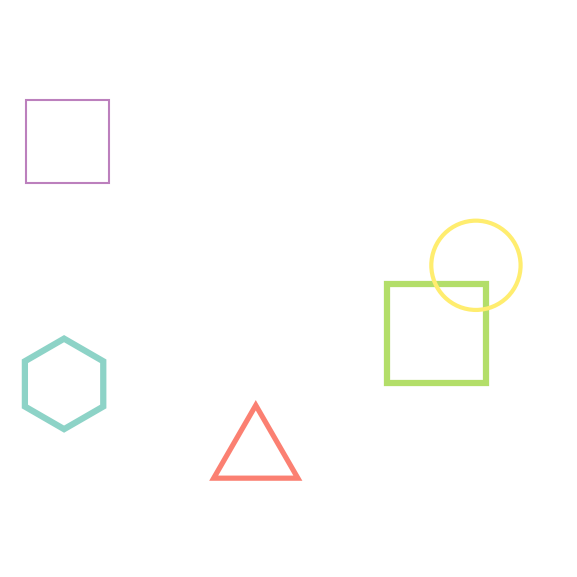[{"shape": "hexagon", "thickness": 3, "radius": 0.39, "center": [0.111, 0.334]}, {"shape": "triangle", "thickness": 2.5, "radius": 0.42, "center": [0.443, 0.213]}, {"shape": "square", "thickness": 3, "radius": 0.43, "center": [0.756, 0.421]}, {"shape": "square", "thickness": 1, "radius": 0.36, "center": [0.117, 0.755]}, {"shape": "circle", "thickness": 2, "radius": 0.39, "center": [0.824, 0.54]}]